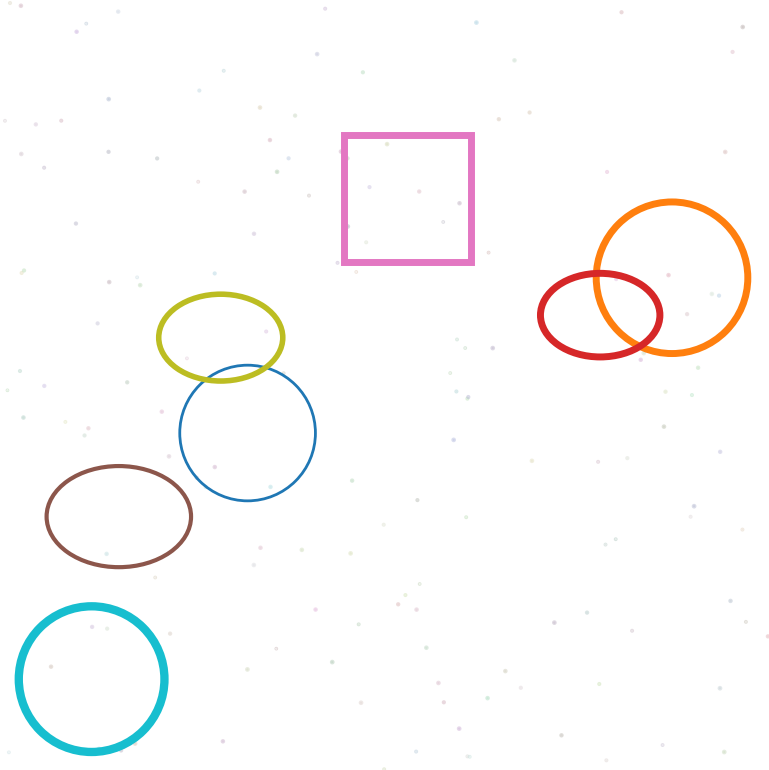[{"shape": "circle", "thickness": 1, "radius": 0.44, "center": [0.322, 0.438]}, {"shape": "circle", "thickness": 2.5, "radius": 0.49, "center": [0.873, 0.639]}, {"shape": "oval", "thickness": 2.5, "radius": 0.39, "center": [0.779, 0.591]}, {"shape": "oval", "thickness": 1.5, "radius": 0.47, "center": [0.154, 0.329]}, {"shape": "square", "thickness": 2.5, "radius": 0.41, "center": [0.529, 0.742]}, {"shape": "oval", "thickness": 2, "radius": 0.4, "center": [0.287, 0.562]}, {"shape": "circle", "thickness": 3, "radius": 0.47, "center": [0.119, 0.118]}]